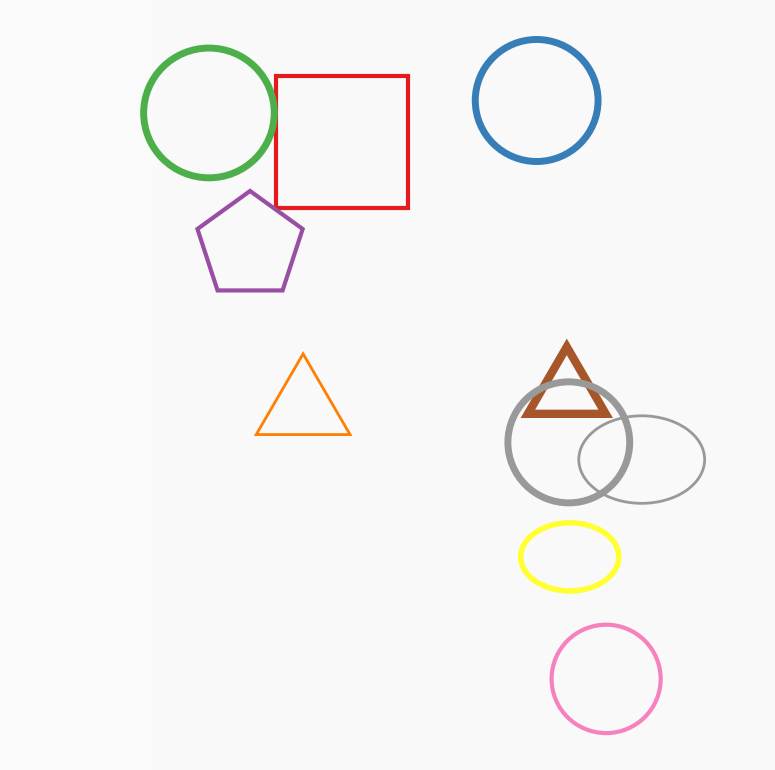[{"shape": "square", "thickness": 1.5, "radius": 0.43, "center": [0.442, 0.815]}, {"shape": "circle", "thickness": 2.5, "radius": 0.4, "center": [0.692, 0.869]}, {"shape": "circle", "thickness": 2.5, "radius": 0.42, "center": [0.27, 0.853]}, {"shape": "pentagon", "thickness": 1.5, "radius": 0.36, "center": [0.323, 0.681]}, {"shape": "triangle", "thickness": 1, "radius": 0.35, "center": [0.391, 0.471]}, {"shape": "oval", "thickness": 2, "radius": 0.32, "center": [0.735, 0.277]}, {"shape": "triangle", "thickness": 3, "radius": 0.29, "center": [0.731, 0.492]}, {"shape": "circle", "thickness": 1.5, "radius": 0.35, "center": [0.782, 0.118]}, {"shape": "circle", "thickness": 2.5, "radius": 0.39, "center": [0.734, 0.426]}, {"shape": "oval", "thickness": 1, "radius": 0.41, "center": [0.828, 0.403]}]